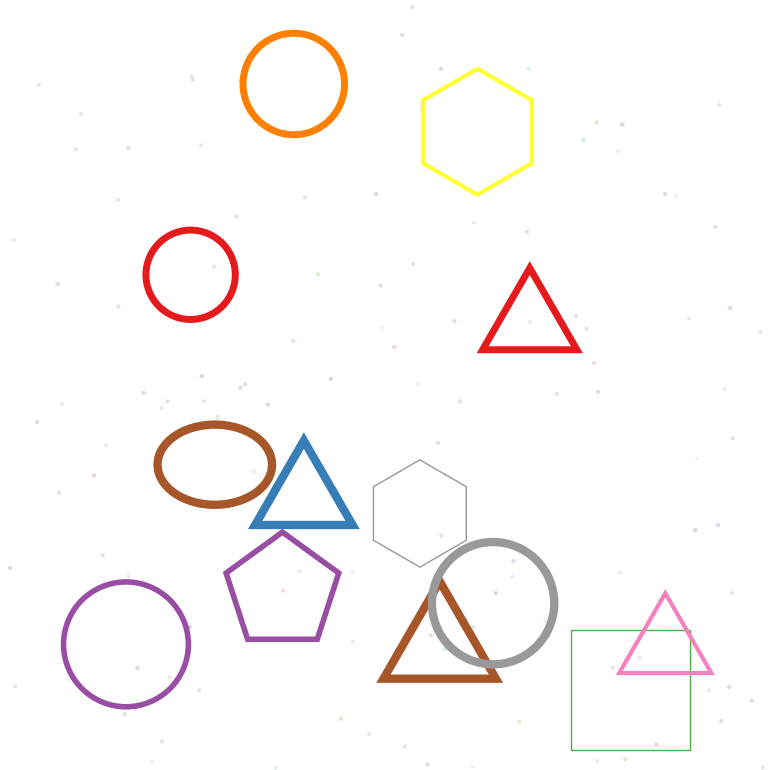[{"shape": "circle", "thickness": 2.5, "radius": 0.29, "center": [0.248, 0.643]}, {"shape": "triangle", "thickness": 2.5, "radius": 0.35, "center": [0.688, 0.581]}, {"shape": "triangle", "thickness": 3, "radius": 0.37, "center": [0.395, 0.355]}, {"shape": "square", "thickness": 0.5, "radius": 0.39, "center": [0.819, 0.103]}, {"shape": "circle", "thickness": 2, "radius": 0.41, "center": [0.164, 0.163]}, {"shape": "pentagon", "thickness": 2, "radius": 0.38, "center": [0.367, 0.232]}, {"shape": "circle", "thickness": 2.5, "radius": 0.33, "center": [0.382, 0.891]}, {"shape": "hexagon", "thickness": 1.5, "radius": 0.41, "center": [0.62, 0.829]}, {"shape": "oval", "thickness": 3, "radius": 0.37, "center": [0.279, 0.397]}, {"shape": "triangle", "thickness": 3, "radius": 0.42, "center": [0.571, 0.161]}, {"shape": "triangle", "thickness": 1.5, "radius": 0.35, "center": [0.864, 0.161]}, {"shape": "circle", "thickness": 3, "radius": 0.4, "center": [0.64, 0.217]}, {"shape": "hexagon", "thickness": 0.5, "radius": 0.35, "center": [0.545, 0.333]}]